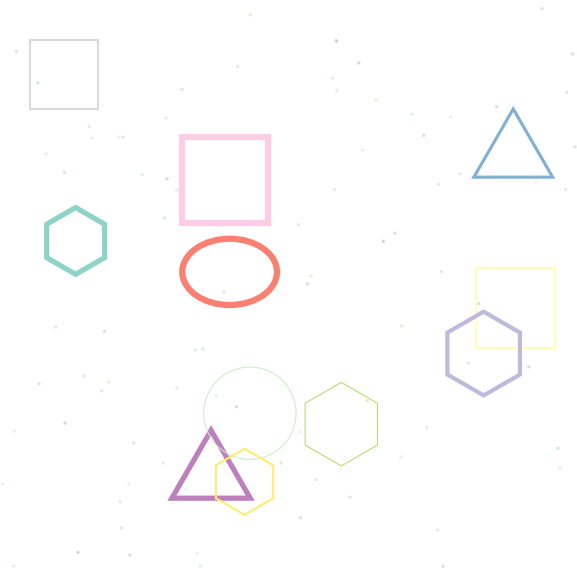[{"shape": "hexagon", "thickness": 2.5, "radius": 0.29, "center": [0.131, 0.582]}, {"shape": "square", "thickness": 1, "radius": 0.34, "center": [0.893, 0.466]}, {"shape": "hexagon", "thickness": 2, "radius": 0.36, "center": [0.837, 0.387]}, {"shape": "oval", "thickness": 3, "radius": 0.41, "center": [0.398, 0.528]}, {"shape": "triangle", "thickness": 1.5, "radius": 0.39, "center": [0.889, 0.732]}, {"shape": "hexagon", "thickness": 0.5, "radius": 0.36, "center": [0.591, 0.265]}, {"shape": "square", "thickness": 3, "radius": 0.37, "center": [0.39, 0.687]}, {"shape": "square", "thickness": 1, "radius": 0.3, "center": [0.111, 0.87]}, {"shape": "triangle", "thickness": 2.5, "radius": 0.39, "center": [0.365, 0.176]}, {"shape": "circle", "thickness": 0.5, "radius": 0.4, "center": [0.433, 0.284]}, {"shape": "hexagon", "thickness": 1, "radius": 0.29, "center": [0.423, 0.165]}]